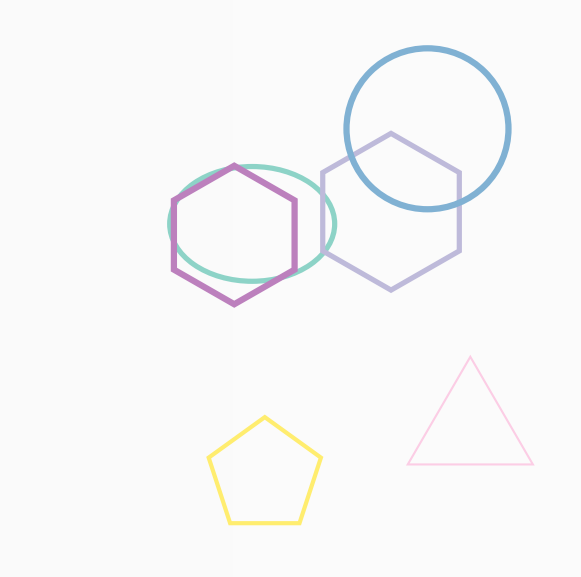[{"shape": "oval", "thickness": 2.5, "radius": 0.71, "center": [0.434, 0.611]}, {"shape": "hexagon", "thickness": 2.5, "radius": 0.68, "center": [0.673, 0.632]}, {"shape": "circle", "thickness": 3, "radius": 0.7, "center": [0.735, 0.776]}, {"shape": "triangle", "thickness": 1, "radius": 0.62, "center": [0.809, 0.257]}, {"shape": "hexagon", "thickness": 3, "radius": 0.6, "center": [0.403, 0.592]}, {"shape": "pentagon", "thickness": 2, "radius": 0.51, "center": [0.456, 0.175]}]